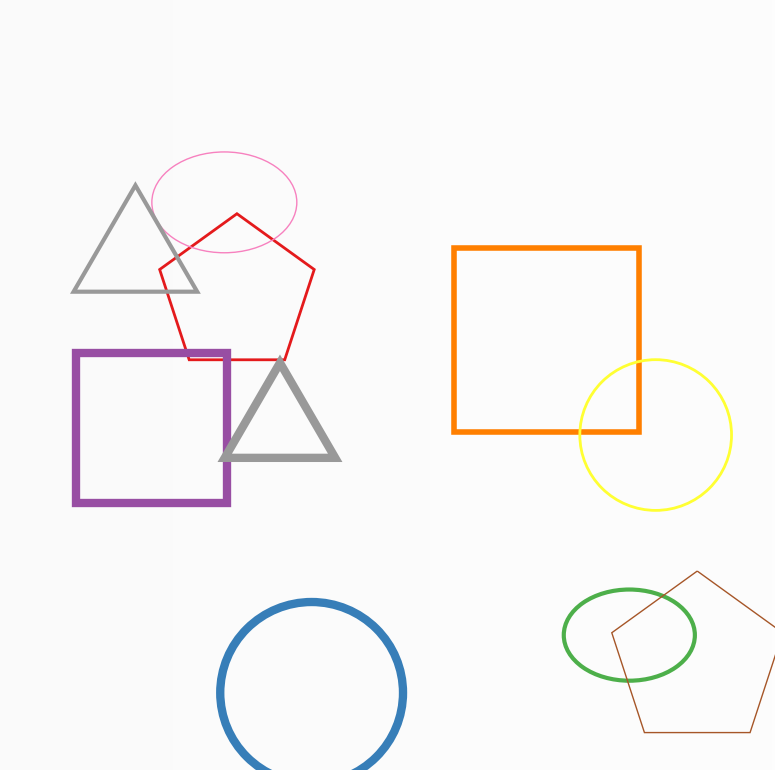[{"shape": "pentagon", "thickness": 1, "radius": 0.52, "center": [0.306, 0.618]}, {"shape": "circle", "thickness": 3, "radius": 0.59, "center": [0.402, 0.1]}, {"shape": "oval", "thickness": 1.5, "radius": 0.42, "center": [0.812, 0.175]}, {"shape": "square", "thickness": 3, "radius": 0.49, "center": [0.196, 0.444]}, {"shape": "square", "thickness": 2, "radius": 0.6, "center": [0.705, 0.559]}, {"shape": "circle", "thickness": 1, "radius": 0.49, "center": [0.846, 0.435]}, {"shape": "pentagon", "thickness": 0.5, "radius": 0.58, "center": [0.9, 0.142]}, {"shape": "oval", "thickness": 0.5, "radius": 0.47, "center": [0.289, 0.737]}, {"shape": "triangle", "thickness": 3, "radius": 0.41, "center": [0.361, 0.447]}, {"shape": "triangle", "thickness": 1.5, "radius": 0.46, "center": [0.175, 0.667]}]